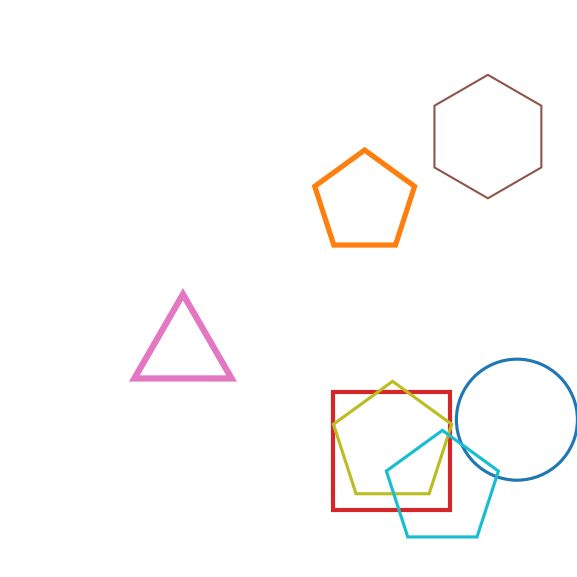[{"shape": "circle", "thickness": 1.5, "radius": 0.52, "center": [0.895, 0.272]}, {"shape": "pentagon", "thickness": 2.5, "radius": 0.45, "center": [0.631, 0.648]}, {"shape": "square", "thickness": 2, "radius": 0.51, "center": [0.678, 0.218]}, {"shape": "hexagon", "thickness": 1, "radius": 0.53, "center": [0.845, 0.763]}, {"shape": "triangle", "thickness": 3, "radius": 0.49, "center": [0.317, 0.392]}, {"shape": "pentagon", "thickness": 1.5, "radius": 0.54, "center": [0.68, 0.231]}, {"shape": "pentagon", "thickness": 1.5, "radius": 0.51, "center": [0.766, 0.152]}]